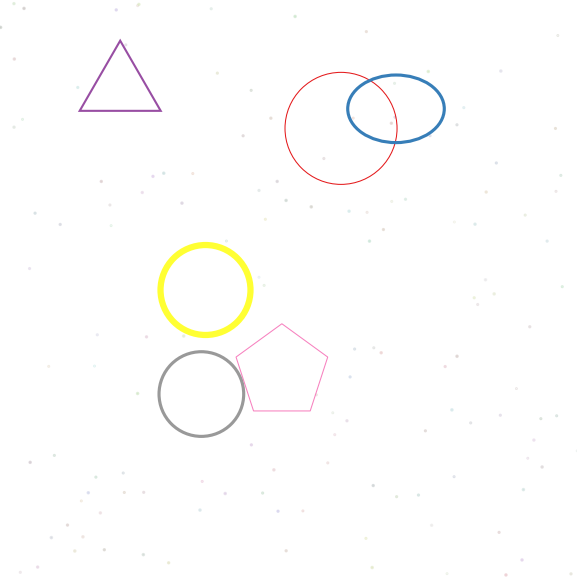[{"shape": "circle", "thickness": 0.5, "radius": 0.48, "center": [0.591, 0.777]}, {"shape": "oval", "thickness": 1.5, "radius": 0.42, "center": [0.686, 0.811]}, {"shape": "triangle", "thickness": 1, "radius": 0.4, "center": [0.208, 0.848]}, {"shape": "circle", "thickness": 3, "radius": 0.39, "center": [0.356, 0.497]}, {"shape": "pentagon", "thickness": 0.5, "radius": 0.42, "center": [0.488, 0.355]}, {"shape": "circle", "thickness": 1.5, "radius": 0.37, "center": [0.349, 0.317]}]